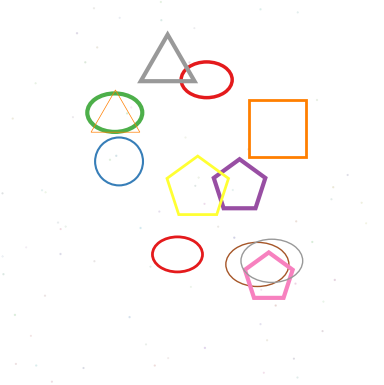[{"shape": "oval", "thickness": 2, "radius": 0.32, "center": [0.461, 0.339]}, {"shape": "oval", "thickness": 2.5, "radius": 0.33, "center": [0.537, 0.793]}, {"shape": "circle", "thickness": 1.5, "radius": 0.31, "center": [0.309, 0.581]}, {"shape": "oval", "thickness": 3, "radius": 0.36, "center": [0.298, 0.707]}, {"shape": "pentagon", "thickness": 3, "radius": 0.35, "center": [0.622, 0.516]}, {"shape": "triangle", "thickness": 0.5, "radius": 0.37, "center": [0.3, 0.693]}, {"shape": "square", "thickness": 2, "radius": 0.37, "center": [0.721, 0.666]}, {"shape": "pentagon", "thickness": 2, "radius": 0.42, "center": [0.514, 0.511]}, {"shape": "oval", "thickness": 1, "radius": 0.41, "center": [0.668, 0.313]}, {"shape": "pentagon", "thickness": 3, "radius": 0.33, "center": [0.698, 0.279]}, {"shape": "oval", "thickness": 1, "radius": 0.4, "center": [0.706, 0.323]}, {"shape": "triangle", "thickness": 3, "radius": 0.4, "center": [0.435, 0.829]}]